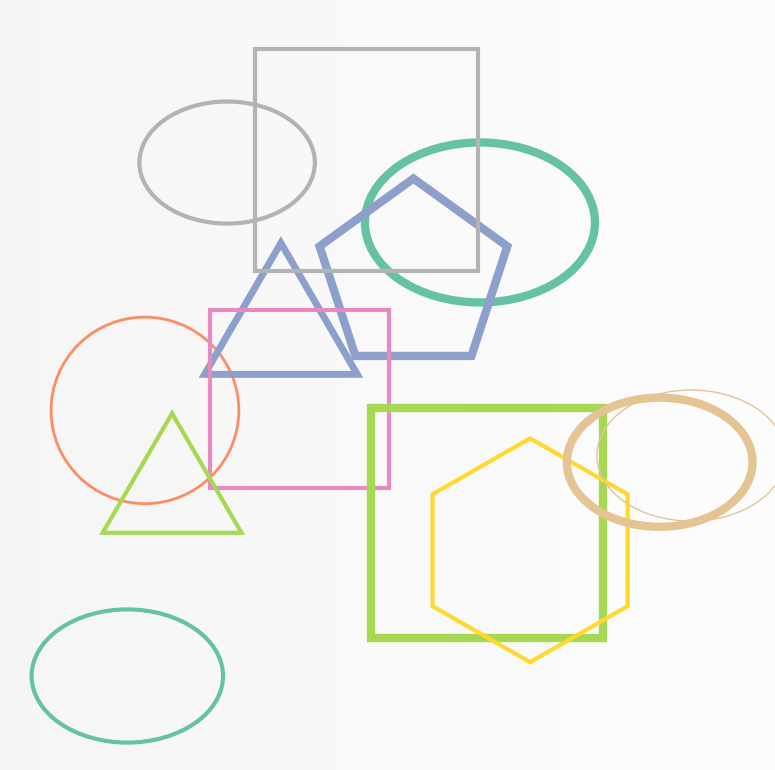[{"shape": "oval", "thickness": 3, "radius": 0.74, "center": [0.619, 0.711]}, {"shape": "oval", "thickness": 1.5, "radius": 0.62, "center": [0.164, 0.122]}, {"shape": "circle", "thickness": 1, "radius": 0.61, "center": [0.187, 0.467]}, {"shape": "pentagon", "thickness": 3, "radius": 0.64, "center": [0.533, 0.641]}, {"shape": "triangle", "thickness": 2.5, "radius": 0.57, "center": [0.362, 0.571]}, {"shape": "square", "thickness": 1.5, "radius": 0.58, "center": [0.386, 0.481]}, {"shape": "square", "thickness": 3, "radius": 0.75, "center": [0.628, 0.321]}, {"shape": "triangle", "thickness": 1.5, "radius": 0.52, "center": [0.222, 0.36]}, {"shape": "hexagon", "thickness": 1.5, "radius": 0.73, "center": [0.684, 0.285]}, {"shape": "oval", "thickness": 0.5, "radius": 0.61, "center": [0.892, 0.408]}, {"shape": "oval", "thickness": 3, "radius": 0.6, "center": [0.851, 0.4]}, {"shape": "oval", "thickness": 1.5, "radius": 0.57, "center": [0.293, 0.789]}, {"shape": "square", "thickness": 1.5, "radius": 0.72, "center": [0.473, 0.792]}]